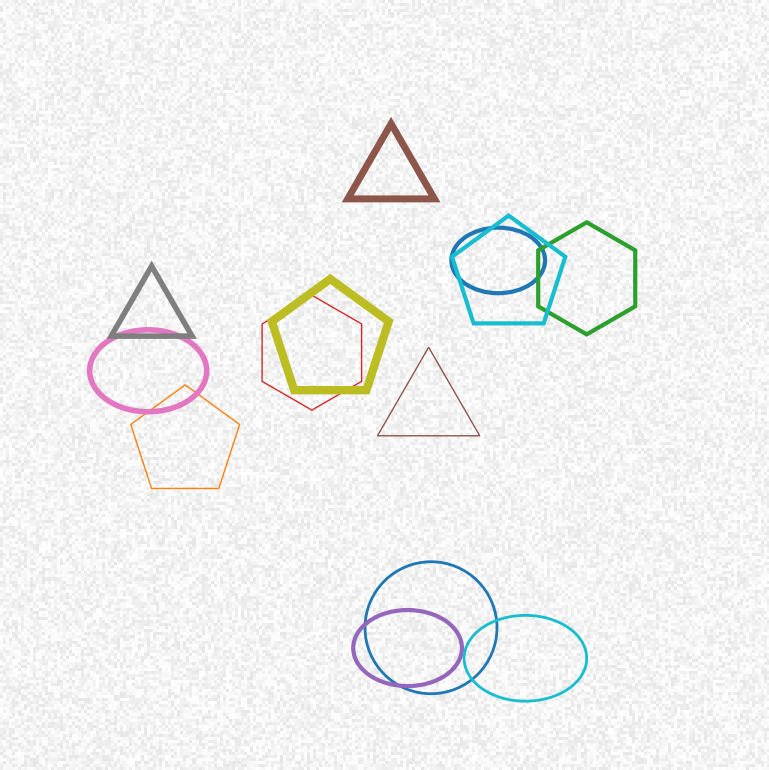[{"shape": "oval", "thickness": 1.5, "radius": 0.3, "center": [0.647, 0.662]}, {"shape": "circle", "thickness": 1, "radius": 0.43, "center": [0.56, 0.185]}, {"shape": "pentagon", "thickness": 0.5, "radius": 0.37, "center": [0.241, 0.426]}, {"shape": "hexagon", "thickness": 1.5, "radius": 0.36, "center": [0.762, 0.639]}, {"shape": "hexagon", "thickness": 0.5, "radius": 0.37, "center": [0.405, 0.542]}, {"shape": "oval", "thickness": 1.5, "radius": 0.35, "center": [0.529, 0.158]}, {"shape": "triangle", "thickness": 2.5, "radius": 0.33, "center": [0.508, 0.774]}, {"shape": "triangle", "thickness": 0.5, "radius": 0.38, "center": [0.557, 0.472]}, {"shape": "oval", "thickness": 2, "radius": 0.38, "center": [0.192, 0.518]}, {"shape": "triangle", "thickness": 2, "radius": 0.3, "center": [0.197, 0.594]}, {"shape": "pentagon", "thickness": 3, "radius": 0.4, "center": [0.429, 0.558]}, {"shape": "oval", "thickness": 1, "radius": 0.4, "center": [0.682, 0.145]}, {"shape": "pentagon", "thickness": 1.5, "radius": 0.39, "center": [0.661, 0.643]}]